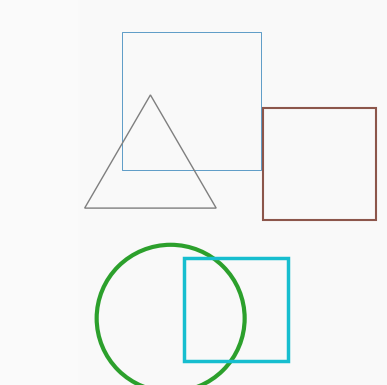[{"shape": "square", "thickness": 0.5, "radius": 0.9, "center": [0.494, 0.737]}, {"shape": "circle", "thickness": 3, "radius": 0.95, "center": [0.44, 0.173]}, {"shape": "square", "thickness": 1.5, "radius": 0.73, "center": [0.824, 0.574]}, {"shape": "triangle", "thickness": 1, "radius": 0.98, "center": [0.388, 0.557]}, {"shape": "square", "thickness": 2.5, "radius": 0.67, "center": [0.609, 0.196]}]